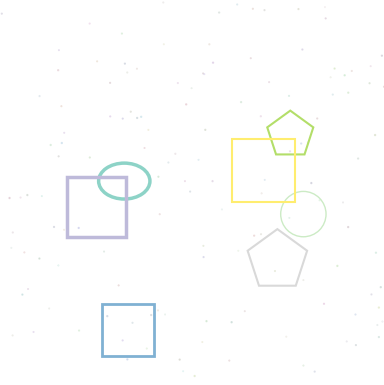[{"shape": "oval", "thickness": 2.5, "radius": 0.33, "center": [0.323, 0.53]}, {"shape": "square", "thickness": 2.5, "radius": 0.39, "center": [0.25, 0.462]}, {"shape": "square", "thickness": 2, "radius": 0.34, "center": [0.332, 0.142]}, {"shape": "pentagon", "thickness": 1.5, "radius": 0.31, "center": [0.754, 0.65]}, {"shape": "pentagon", "thickness": 1.5, "radius": 0.41, "center": [0.72, 0.324]}, {"shape": "circle", "thickness": 1, "radius": 0.29, "center": [0.788, 0.444]}, {"shape": "square", "thickness": 1.5, "radius": 0.41, "center": [0.684, 0.558]}]